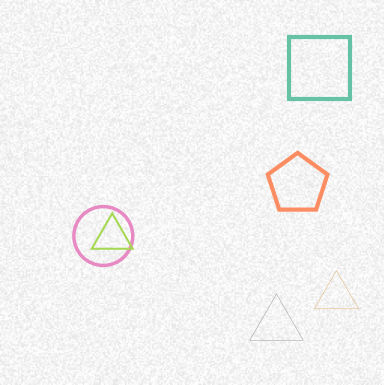[{"shape": "square", "thickness": 3, "radius": 0.4, "center": [0.83, 0.823]}, {"shape": "pentagon", "thickness": 3, "radius": 0.41, "center": [0.773, 0.522]}, {"shape": "circle", "thickness": 2.5, "radius": 0.38, "center": [0.268, 0.387]}, {"shape": "triangle", "thickness": 1.5, "radius": 0.31, "center": [0.291, 0.385]}, {"shape": "triangle", "thickness": 0.5, "radius": 0.33, "center": [0.874, 0.231]}, {"shape": "triangle", "thickness": 0.5, "radius": 0.4, "center": [0.718, 0.156]}]